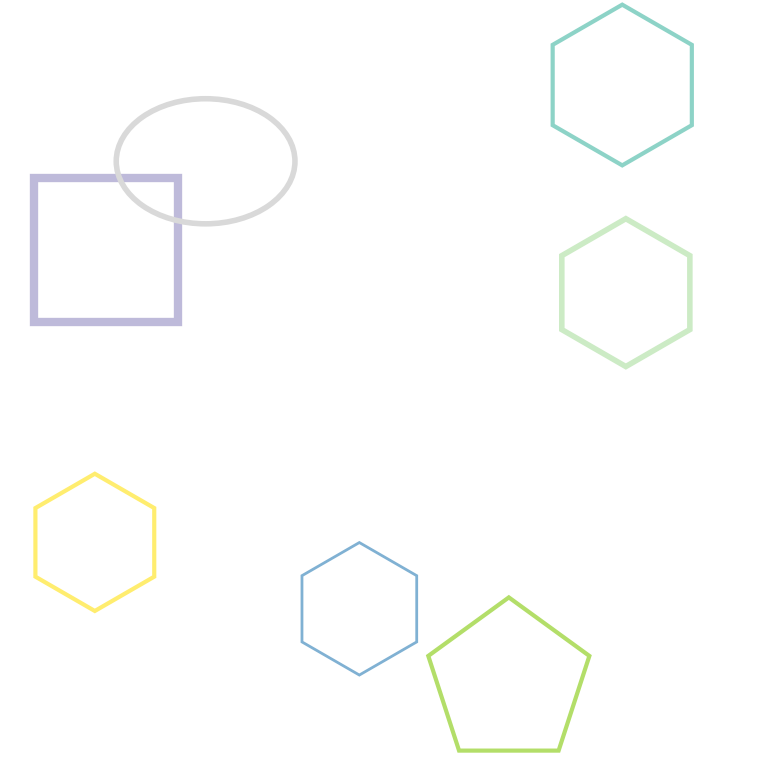[{"shape": "hexagon", "thickness": 1.5, "radius": 0.52, "center": [0.808, 0.89]}, {"shape": "square", "thickness": 3, "radius": 0.47, "center": [0.137, 0.675]}, {"shape": "hexagon", "thickness": 1, "radius": 0.43, "center": [0.467, 0.209]}, {"shape": "pentagon", "thickness": 1.5, "radius": 0.55, "center": [0.661, 0.114]}, {"shape": "oval", "thickness": 2, "radius": 0.58, "center": [0.267, 0.791]}, {"shape": "hexagon", "thickness": 2, "radius": 0.48, "center": [0.813, 0.62]}, {"shape": "hexagon", "thickness": 1.5, "radius": 0.45, "center": [0.123, 0.296]}]